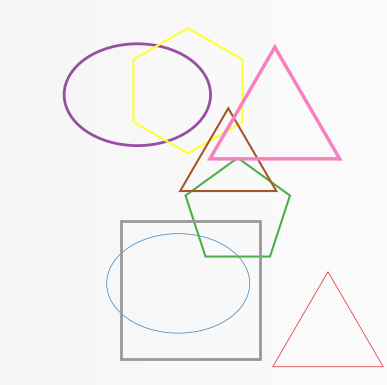[{"shape": "triangle", "thickness": 0.5, "radius": 0.82, "center": [0.846, 0.13]}, {"shape": "oval", "thickness": 0.5, "radius": 0.92, "center": [0.46, 0.264]}, {"shape": "pentagon", "thickness": 1.5, "radius": 0.71, "center": [0.614, 0.448]}, {"shape": "oval", "thickness": 2, "radius": 0.94, "center": [0.354, 0.754]}, {"shape": "hexagon", "thickness": 1.5, "radius": 0.81, "center": [0.485, 0.764]}, {"shape": "triangle", "thickness": 1.5, "radius": 0.72, "center": [0.589, 0.575]}, {"shape": "triangle", "thickness": 2.5, "radius": 0.97, "center": [0.709, 0.684]}, {"shape": "square", "thickness": 2, "radius": 0.9, "center": [0.492, 0.247]}]